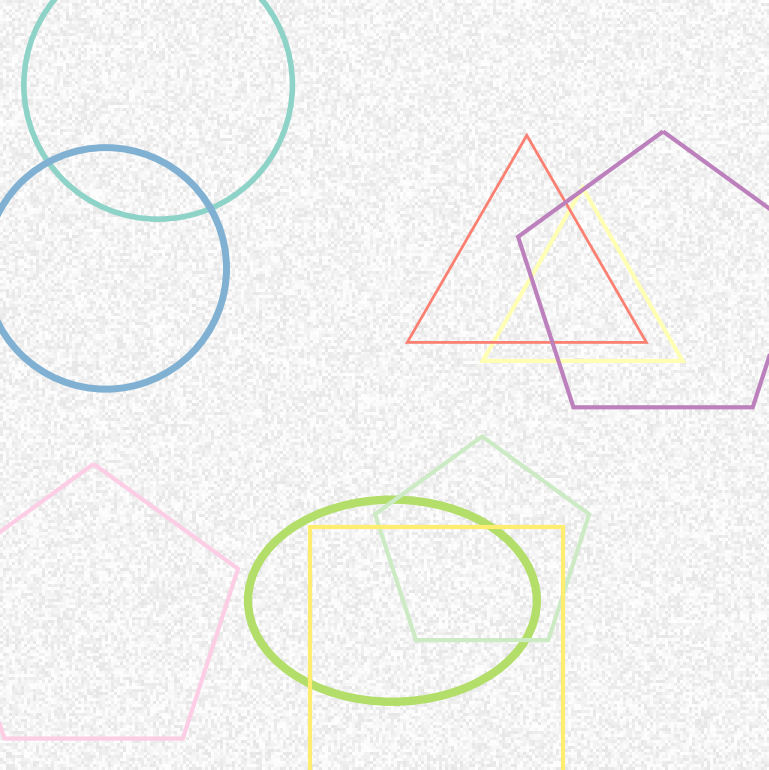[{"shape": "circle", "thickness": 2, "radius": 0.87, "center": [0.205, 0.89]}, {"shape": "triangle", "thickness": 1.5, "radius": 0.75, "center": [0.757, 0.606]}, {"shape": "triangle", "thickness": 1, "radius": 0.9, "center": [0.684, 0.645]}, {"shape": "circle", "thickness": 2.5, "radius": 0.78, "center": [0.137, 0.651]}, {"shape": "oval", "thickness": 3, "radius": 0.94, "center": [0.51, 0.22]}, {"shape": "pentagon", "thickness": 1.5, "radius": 0.99, "center": [0.122, 0.2]}, {"shape": "pentagon", "thickness": 1.5, "radius": 0.99, "center": [0.861, 0.631]}, {"shape": "pentagon", "thickness": 1.5, "radius": 0.73, "center": [0.626, 0.287]}, {"shape": "square", "thickness": 1.5, "radius": 0.82, "center": [0.567, 0.151]}]